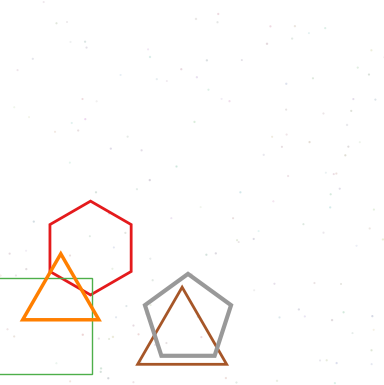[{"shape": "hexagon", "thickness": 2, "radius": 0.61, "center": [0.235, 0.356]}, {"shape": "square", "thickness": 1, "radius": 0.62, "center": [0.114, 0.154]}, {"shape": "triangle", "thickness": 2.5, "radius": 0.57, "center": [0.158, 0.227]}, {"shape": "triangle", "thickness": 2, "radius": 0.67, "center": [0.473, 0.12]}, {"shape": "pentagon", "thickness": 3, "radius": 0.59, "center": [0.488, 0.171]}]